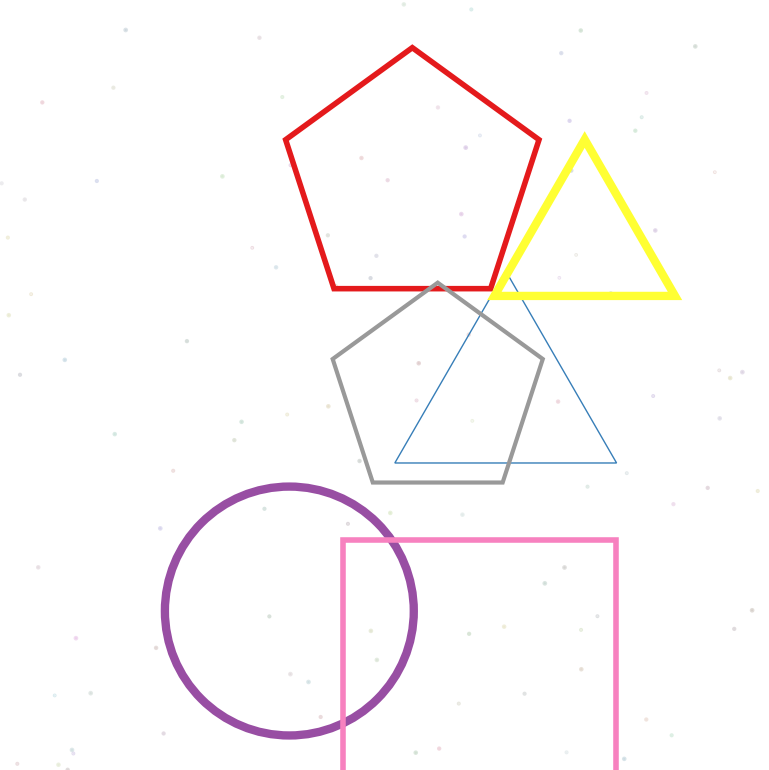[{"shape": "pentagon", "thickness": 2, "radius": 0.87, "center": [0.535, 0.765]}, {"shape": "triangle", "thickness": 0.5, "radius": 0.83, "center": [0.657, 0.482]}, {"shape": "circle", "thickness": 3, "radius": 0.81, "center": [0.376, 0.206]}, {"shape": "triangle", "thickness": 3, "radius": 0.68, "center": [0.759, 0.683]}, {"shape": "square", "thickness": 2, "radius": 0.89, "center": [0.623, 0.122]}, {"shape": "pentagon", "thickness": 1.5, "radius": 0.72, "center": [0.568, 0.489]}]